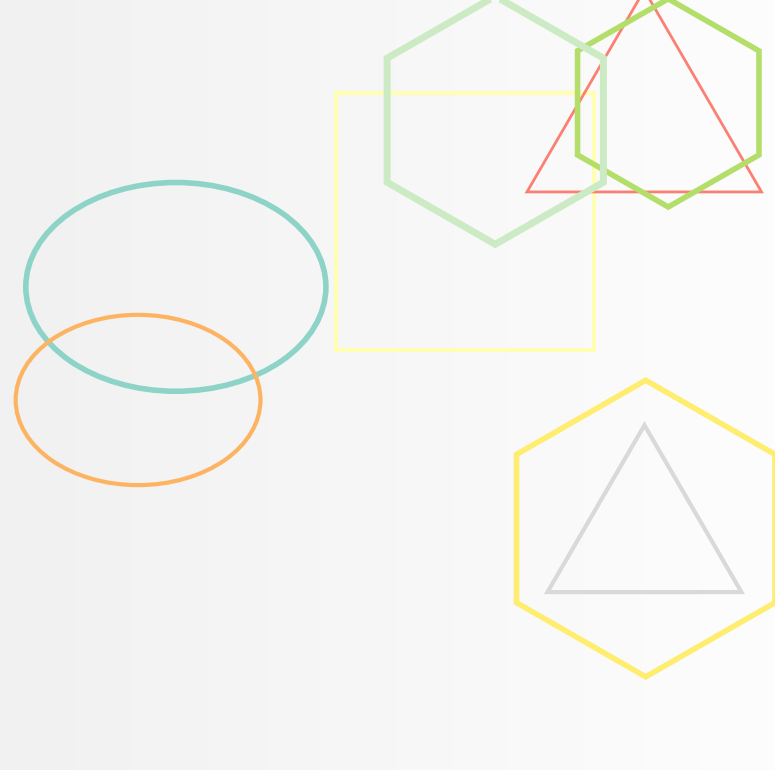[{"shape": "oval", "thickness": 2, "radius": 0.97, "center": [0.227, 0.627]}, {"shape": "square", "thickness": 1.5, "radius": 0.83, "center": [0.6, 0.713]}, {"shape": "triangle", "thickness": 1, "radius": 0.87, "center": [0.831, 0.838]}, {"shape": "oval", "thickness": 1.5, "radius": 0.79, "center": [0.178, 0.481]}, {"shape": "hexagon", "thickness": 2, "radius": 0.68, "center": [0.862, 0.866]}, {"shape": "triangle", "thickness": 1.5, "radius": 0.72, "center": [0.832, 0.303]}, {"shape": "hexagon", "thickness": 2.5, "radius": 0.81, "center": [0.639, 0.844]}, {"shape": "hexagon", "thickness": 2, "radius": 0.96, "center": [0.833, 0.314]}]